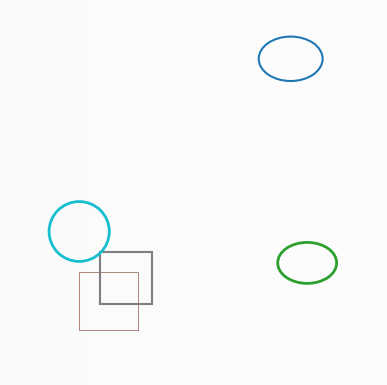[{"shape": "oval", "thickness": 1.5, "radius": 0.41, "center": [0.75, 0.847]}, {"shape": "oval", "thickness": 2, "radius": 0.38, "center": [0.793, 0.317]}, {"shape": "square", "thickness": 0.5, "radius": 0.38, "center": [0.28, 0.218]}, {"shape": "square", "thickness": 1.5, "radius": 0.34, "center": [0.326, 0.278]}, {"shape": "circle", "thickness": 2, "radius": 0.39, "center": [0.204, 0.399]}]